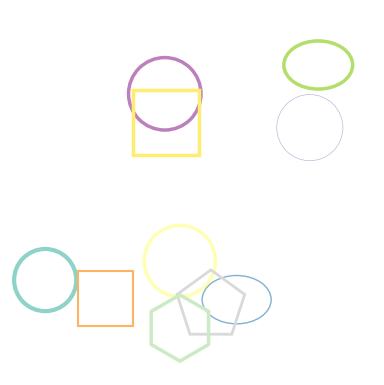[{"shape": "circle", "thickness": 3, "radius": 0.4, "center": [0.117, 0.273]}, {"shape": "circle", "thickness": 2.5, "radius": 0.46, "center": [0.467, 0.322]}, {"shape": "circle", "thickness": 0.5, "radius": 0.43, "center": [0.805, 0.668]}, {"shape": "oval", "thickness": 1, "radius": 0.45, "center": [0.615, 0.222]}, {"shape": "square", "thickness": 1.5, "radius": 0.35, "center": [0.274, 0.225]}, {"shape": "oval", "thickness": 2.5, "radius": 0.45, "center": [0.827, 0.831]}, {"shape": "pentagon", "thickness": 2, "radius": 0.46, "center": [0.548, 0.207]}, {"shape": "circle", "thickness": 2.5, "radius": 0.47, "center": [0.428, 0.756]}, {"shape": "hexagon", "thickness": 2.5, "radius": 0.43, "center": [0.467, 0.148]}, {"shape": "square", "thickness": 2.5, "radius": 0.43, "center": [0.431, 0.682]}]